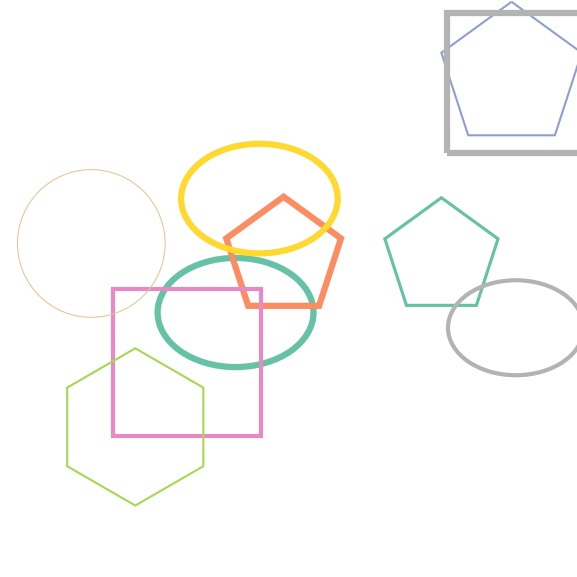[{"shape": "pentagon", "thickness": 1.5, "radius": 0.52, "center": [0.764, 0.554]}, {"shape": "oval", "thickness": 3, "radius": 0.67, "center": [0.408, 0.458]}, {"shape": "pentagon", "thickness": 3, "radius": 0.52, "center": [0.491, 0.554]}, {"shape": "pentagon", "thickness": 1, "radius": 0.64, "center": [0.886, 0.868]}, {"shape": "square", "thickness": 2, "radius": 0.64, "center": [0.323, 0.371]}, {"shape": "hexagon", "thickness": 1, "radius": 0.68, "center": [0.234, 0.26]}, {"shape": "oval", "thickness": 3, "radius": 0.68, "center": [0.449, 0.655]}, {"shape": "circle", "thickness": 0.5, "radius": 0.64, "center": [0.158, 0.578]}, {"shape": "square", "thickness": 3, "radius": 0.61, "center": [0.896, 0.856]}, {"shape": "oval", "thickness": 2, "radius": 0.59, "center": [0.893, 0.432]}]